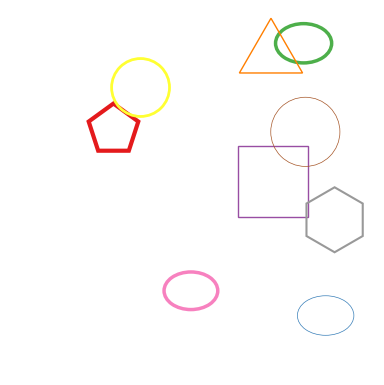[{"shape": "pentagon", "thickness": 3, "radius": 0.34, "center": [0.295, 0.663]}, {"shape": "oval", "thickness": 0.5, "radius": 0.37, "center": [0.846, 0.18]}, {"shape": "oval", "thickness": 2.5, "radius": 0.36, "center": [0.789, 0.888]}, {"shape": "square", "thickness": 1, "radius": 0.46, "center": [0.709, 0.528]}, {"shape": "triangle", "thickness": 1, "radius": 0.47, "center": [0.704, 0.858]}, {"shape": "circle", "thickness": 2, "radius": 0.38, "center": [0.365, 0.773]}, {"shape": "circle", "thickness": 0.5, "radius": 0.45, "center": [0.793, 0.658]}, {"shape": "oval", "thickness": 2.5, "radius": 0.35, "center": [0.496, 0.245]}, {"shape": "hexagon", "thickness": 1.5, "radius": 0.42, "center": [0.869, 0.429]}]